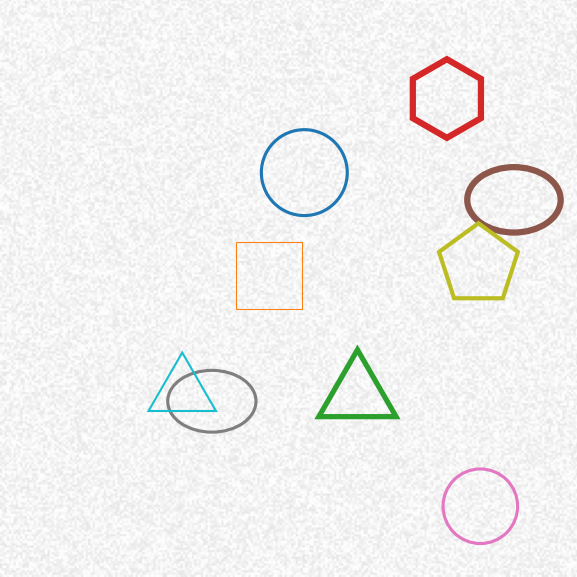[{"shape": "circle", "thickness": 1.5, "radius": 0.37, "center": [0.527, 0.7]}, {"shape": "square", "thickness": 0.5, "radius": 0.29, "center": [0.466, 0.522]}, {"shape": "triangle", "thickness": 2.5, "radius": 0.39, "center": [0.619, 0.316]}, {"shape": "hexagon", "thickness": 3, "radius": 0.34, "center": [0.774, 0.829]}, {"shape": "oval", "thickness": 3, "radius": 0.4, "center": [0.89, 0.653]}, {"shape": "circle", "thickness": 1.5, "radius": 0.32, "center": [0.832, 0.123]}, {"shape": "oval", "thickness": 1.5, "radius": 0.38, "center": [0.367, 0.304]}, {"shape": "pentagon", "thickness": 2, "radius": 0.36, "center": [0.829, 0.541]}, {"shape": "triangle", "thickness": 1, "radius": 0.34, "center": [0.316, 0.321]}]